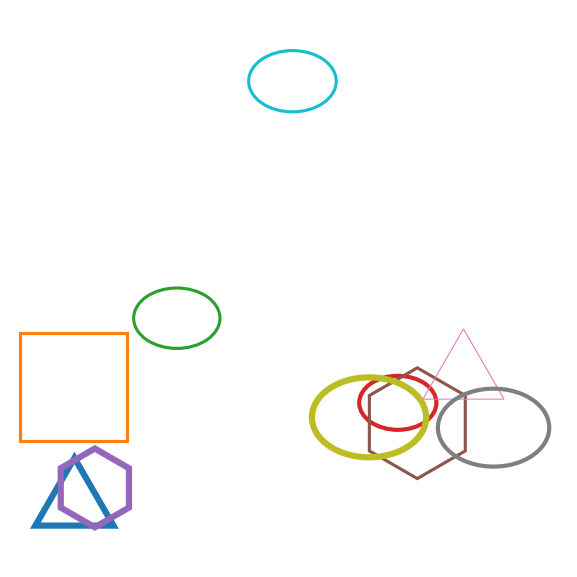[{"shape": "triangle", "thickness": 3, "radius": 0.39, "center": [0.129, 0.128]}, {"shape": "square", "thickness": 1.5, "radius": 0.46, "center": [0.127, 0.329]}, {"shape": "oval", "thickness": 1.5, "radius": 0.37, "center": [0.306, 0.448]}, {"shape": "oval", "thickness": 2, "radius": 0.33, "center": [0.689, 0.302]}, {"shape": "hexagon", "thickness": 3, "radius": 0.34, "center": [0.164, 0.154]}, {"shape": "hexagon", "thickness": 1.5, "radius": 0.48, "center": [0.723, 0.266]}, {"shape": "triangle", "thickness": 0.5, "radius": 0.41, "center": [0.803, 0.348]}, {"shape": "oval", "thickness": 2, "radius": 0.48, "center": [0.855, 0.259]}, {"shape": "oval", "thickness": 3, "radius": 0.49, "center": [0.639, 0.276]}, {"shape": "oval", "thickness": 1.5, "radius": 0.38, "center": [0.506, 0.858]}]